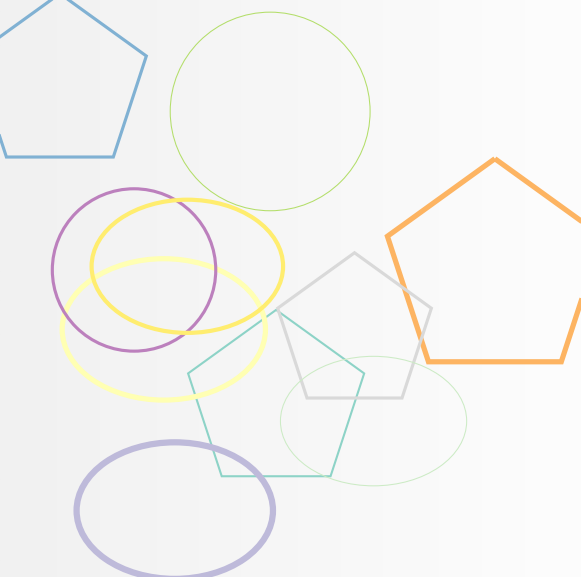[{"shape": "pentagon", "thickness": 1, "radius": 0.8, "center": [0.475, 0.303]}, {"shape": "oval", "thickness": 2.5, "radius": 0.87, "center": [0.282, 0.429]}, {"shape": "oval", "thickness": 3, "radius": 0.84, "center": [0.301, 0.115]}, {"shape": "pentagon", "thickness": 1.5, "radius": 0.78, "center": [0.103, 0.854]}, {"shape": "pentagon", "thickness": 2.5, "radius": 0.97, "center": [0.851, 0.53]}, {"shape": "circle", "thickness": 0.5, "radius": 0.86, "center": [0.465, 0.806]}, {"shape": "pentagon", "thickness": 1.5, "radius": 0.7, "center": [0.61, 0.422]}, {"shape": "circle", "thickness": 1.5, "radius": 0.7, "center": [0.231, 0.532]}, {"shape": "oval", "thickness": 0.5, "radius": 0.8, "center": [0.643, 0.27]}, {"shape": "oval", "thickness": 2, "radius": 0.82, "center": [0.322, 0.538]}]